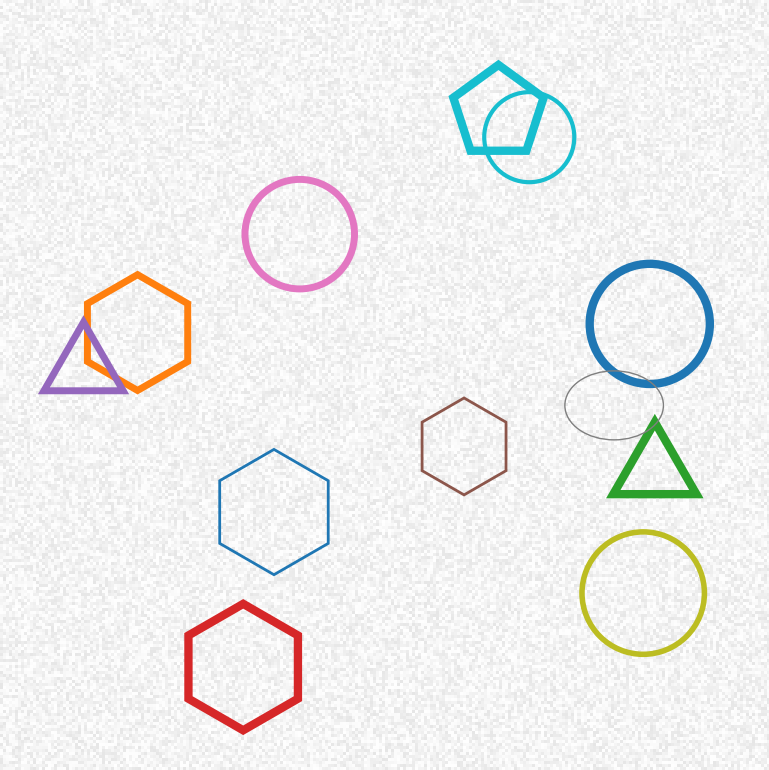[{"shape": "hexagon", "thickness": 1, "radius": 0.41, "center": [0.356, 0.335]}, {"shape": "circle", "thickness": 3, "radius": 0.39, "center": [0.844, 0.579]}, {"shape": "hexagon", "thickness": 2.5, "radius": 0.38, "center": [0.179, 0.568]}, {"shape": "triangle", "thickness": 3, "radius": 0.31, "center": [0.85, 0.389]}, {"shape": "hexagon", "thickness": 3, "radius": 0.41, "center": [0.316, 0.134]}, {"shape": "triangle", "thickness": 2.5, "radius": 0.3, "center": [0.108, 0.522]}, {"shape": "hexagon", "thickness": 1, "radius": 0.31, "center": [0.603, 0.42]}, {"shape": "circle", "thickness": 2.5, "radius": 0.36, "center": [0.389, 0.696]}, {"shape": "oval", "thickness": 0.5, "radius": 0.32, "center": [0.798, 0.474]}, {"shape": "circle", "thickness": 2, "radius": 0.4, "center": [0.835, 0.23]}, {"shape": "pentagon", "thickness": 3, "radius": 0.31, "center": [0.647, 0.854]}, {"shape": "circle", "thickness": 1.5, "radius": 0.29, "center": [0.687, 0.822]}]